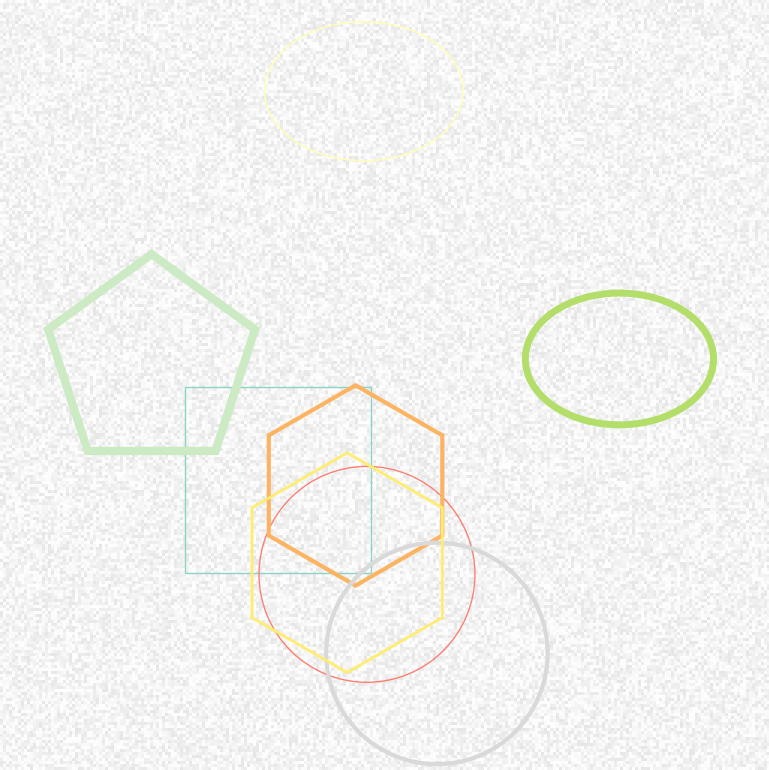[{"shape": "square", "thickness": 0.5, "radius": 0.6, "center": [0.361, 0.377]}, {"shape": "oval", "thickness": 0.5, "radius": 0.64, "center": [0.473, 0.881]}, {"shape": "circle", "thickness": 0.5, "radius": 0.7, "center": [0.477, 0.254]}, {"shape": "hexagon", "thickness": 1.5, "radius": 0.65, "center": [0.462, 0.37]}, {"shape": "oval", "thickness": 2.5, "radius": 0.61, "center": [0.804, 0.534]}, {"shape": "circle", "thickness": 1.5, "radius": 0.72, "center": [0.567, 0.151]}, {"shape": "pentagon", "thickness": 3, "radius": 0.71, "center": [0.197, 0.529]}, {"shape": "hexagon", "thickness": 1, "radius": 0.71, "center": [0.451, 0.269]}]